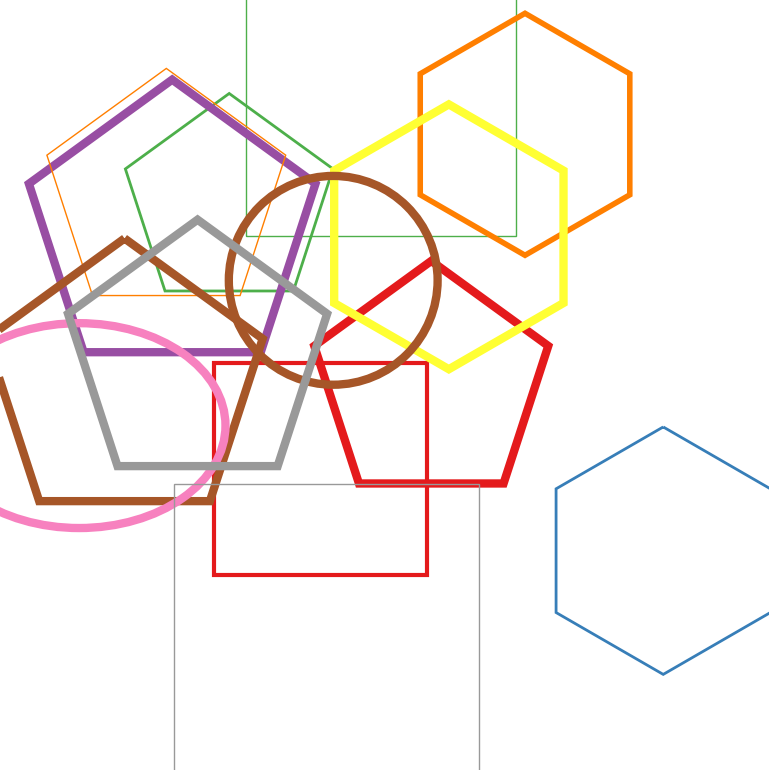[{"shape": "pentagon", "thickness": 3, "radius": 0.8, "center": [0.56, 0.501]}, {"shape": "square", "thickness": 1.5, "radius": 0.69, "center": [0.416, 0.391]}, {"shape": "hexagon", "thickness": 1, "radius": 0.8, "center": [0.861, 0.285]}, {"shape": "pentagon", "thickness": 1, "radius": 0.71, "center": [0.298, 0.737]}, {"shape": "square", "thickness": 0.5, "radius": 0.88, "center": [0.495, 0.869]}, {"shape": "pentagon", "thickness": 3, "radius": 0.98, "center": [0.224, 0.701]}, {"shape": "pentagon", "thickness": 0.5, "radius": 0.82, "center": [0.216, 0.748]}, {"shape": "hexagon", "thickness": 2, "radius": 0.79, "center": [0.682, 0.826]}, {"shape": "hexagon", "thickness": 3, "radius": 0.86, "center": [0.583, 0.692]}, {"shape": "pentagon", "thickness": 3, "radius": 0.94, "center": [0.162, 0.502]}, {"shape": "circle", "thickness": 3, "radius": 0.68, "center": [0.433, 0.636]}, {"shape": "oval", "thickness": 3, "radius": 0.95, "center": [0.103, 0.447]}, {"shape": "pentagon", "thickness": 3, "radius": 0.88, "center": [0.257, 0.538]}, {"shape": "square", "thickness": 0.5, "radius": 0.99, "center": [0.424, 0.174]}]